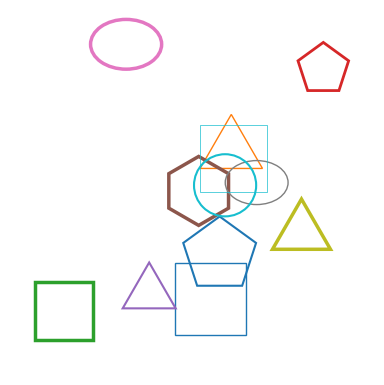[{"shape": "pentagon", "thickness": 1.5, "radius": 0.5, "center": [0.571, 0.338]}, {"shape": "square", "thickness": 1, "radius": 0.46, "center": [0.547, 0.224]}, {"shape": "triangle", "thickness": 1, "radius": 0.47, "center": [0.601, 0.609]}, {"shape": "square", "thickness": 2.5, "radius": 0.38, "center": [0.167, 0.192]}, {"shape": "pentagon", "thickness": 2, "radius": 0.35, "center": [0.84, 0.821]}, {"shape": "triangle", "thickness": 1.5, "radius": 0.4, "center": [0.387, 0.239]}, {"shape": "hexagon", "thickness": 2.5, "radius": 0.45, "center": [0.516, 0.504]}, {"shape": "oval", "thickness": 2.5, "radius": 0.46, "center": [0.328, 0.885]}, {"shape": "oval", "thickness": 1, "radius": 0.41, "center": [0.667, 0.526]}, {"shape": "triangle", "thickness": 2.5, "radius": 0.43, "center": [0.783, 0.396]}, {"shape": "square", "thickness": 0.5, "radius": 0.43, "center": [0.607, 0.589]}, {"shape": "circle", "thickness": 1.5, "radius": 0.4, "center": [0.585, 0.519]}]